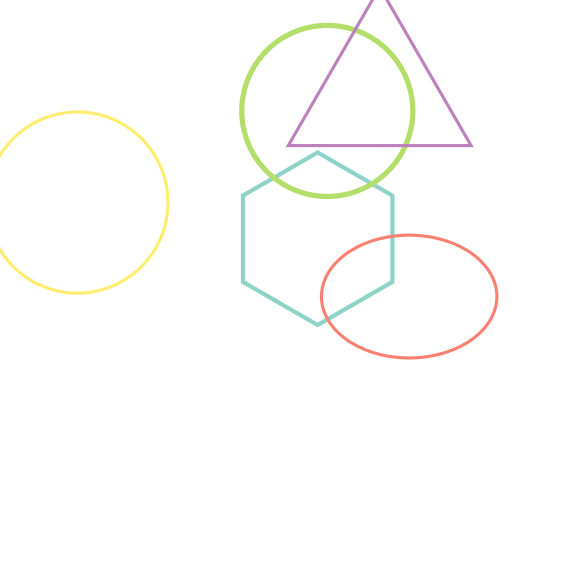[{"shape": "hexagon", "thickness": 2, "radius": 0.75, "center": [0.55, 0.586]}, {"shape": "oval", "thickness": 1.5, "radius": 0.76, "center": [0.709, 0.486]}, {"shape": "circle", "thickness": 2.5, "radius": 0.74, "center": [0.567, 0.807]}, {"shape": "triangle", "thickness": 1.5, "radius": 0.91, "center": [0.657, 0.838]}, {"shape": "circle", "thickness": 1.5, "radius": 0.78, "center": [0.134, 0.648]}]